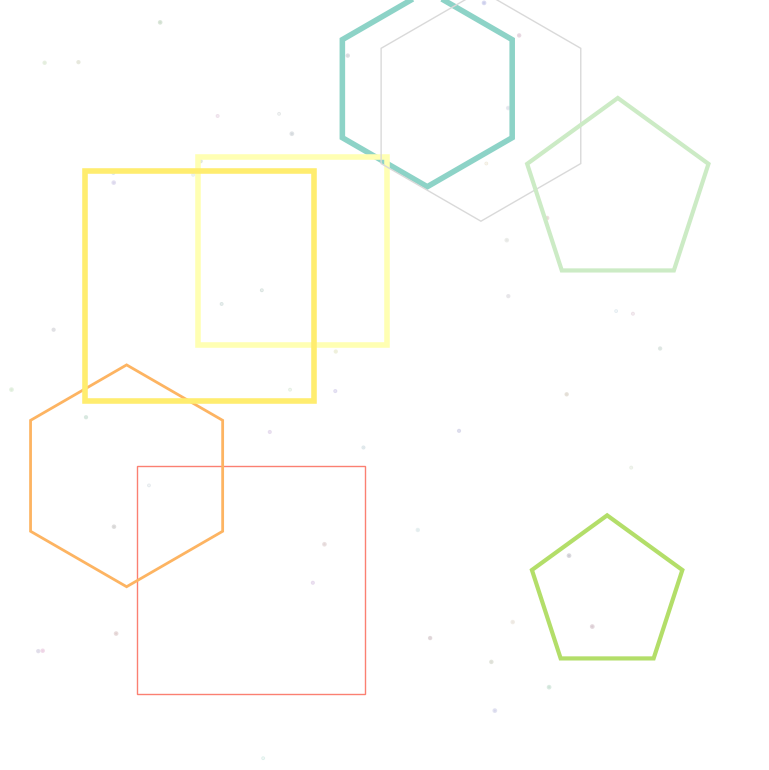[{"shape": "hexagon", "thickness": 2, "radius": 0.64, "center": [0.555, 0.885]}, {"shape": "square", "thickness": 2, "radius": 0.61, "center": [0.38, 0.674]}, {"shape": "square", "thickness": 0.5, "radius": 0.74, "center": [0.326, 0.247]}, {"shape": "hexagon", "thickness": 1, "radius": 0.72, "center": [0.164, 0.382]}, {"shape": "pentagon", "thickness": 1.5, "radius": 0.51, "center": [0.788, 0.228]}, {"shape": "hexagon", "thickness": 0.5, "radius": 0.75, "center": [0.625, 0.862]}, {"shape": "pentagon", "thickness": 1.5, "radius": 0.62, "center": [0.802, 0.749]}, {"shape": "square", "thickness": 2, "radius": 0.75, "center": [0.259, 0.628]}]